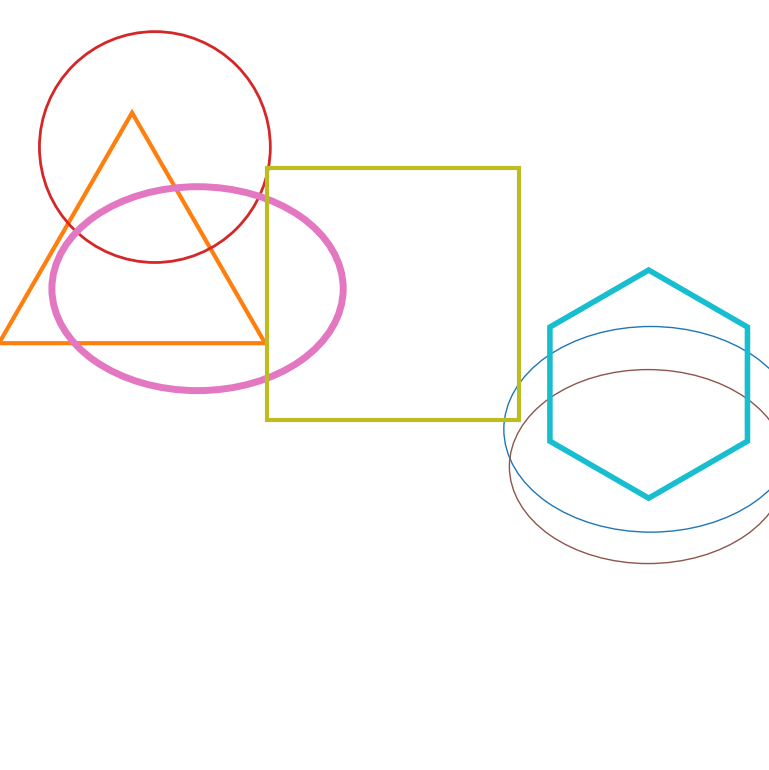[{"shape": "oval", "thickness": 0.5, "radius": 0.95, "center": [0.845, 0.442]}, {"shape": "triangle", "thickness": 1.5, "radius": 1.0, "center": [0.172, 0.654]}, {"shape": "circle", "thickness": 1, "radius": 0.75, "center": [0.201, 0.809]}, {"shape": "oval", "thickness": 0.5, "radius": 0.9, "center": [0.841, 0.394]}, {"shape": "oval", "thickness": 2.5, "radius": 0.95, "center": [0.257, 0.625]}, {"shape": "square", "thickness": 1.5, "radius": 0.82, "center": [0.511, 0.618]}, {"shape": "hexagon", "thickness": 2, "radius": 0.74, "center": [0.842, 0.501]}]